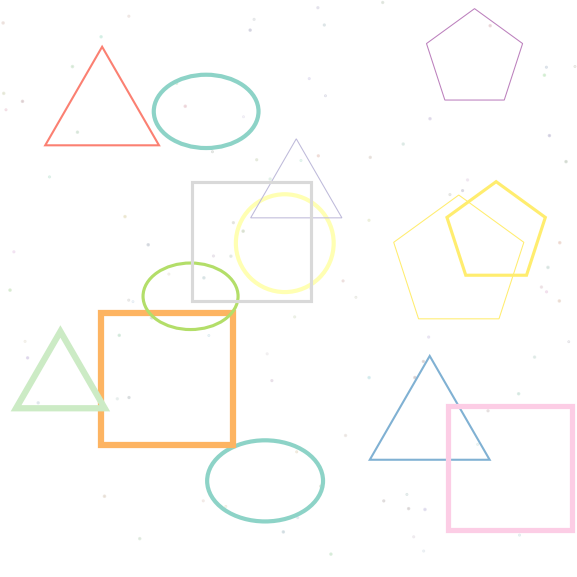[{"shape": "oval", "thickness": 2, "radius": 0.45, "center": [0.357, 0.806]}, {"shape": "oval", "thickness": 2, "radius": 0.5, "center": [0.459, 0.166]}, {"shape": "circle", "thickness": 2, "radius": 0.42, "center": [0.493, 0.578]}, {"shape": "triangle", "thickness": 0.5, "radius": 0.46, "center": [0.513, 0.668]}, {"shape": "triangle", "thickness": 1, "radius": 0.57, "center": [0.177, 0.804]}, {"shape": "triangle", "thickness": 1, "radius": 0.6, "center": [0.744, 0.263]}, {"shape": "square", "thickness": 3, "radius": 0.57, "center": [0.289, 0.343]}, {"shape": "oval", "thickness": 1.5, "radius": 0.41, "center": [0.33, 0.486]}, {"shape": "square", "thickness": 2.5, "radius": 0.54, "center": [0.883, 0.189]}, {"shape": "square", "thickness": 1.5, "radius": 0.52, "center": [0.436, 0.581]}, {"shape": "pentagon", "thickness": 0.5, "radius": 0.44, "center": [0.822, 0.897]}, {"shape": "triangle", "thickness": 3, "radius": 0.44, "center": [0.105, 0.337]}, {"shape": "pentagon", "thickness": 0.5, "radius": 0.59, "center": [0.794, 0.543]}, {"shape": "pentagon", "thickness": 1.5, "radius": 0.45, "center": [0.859, 0.595]}]